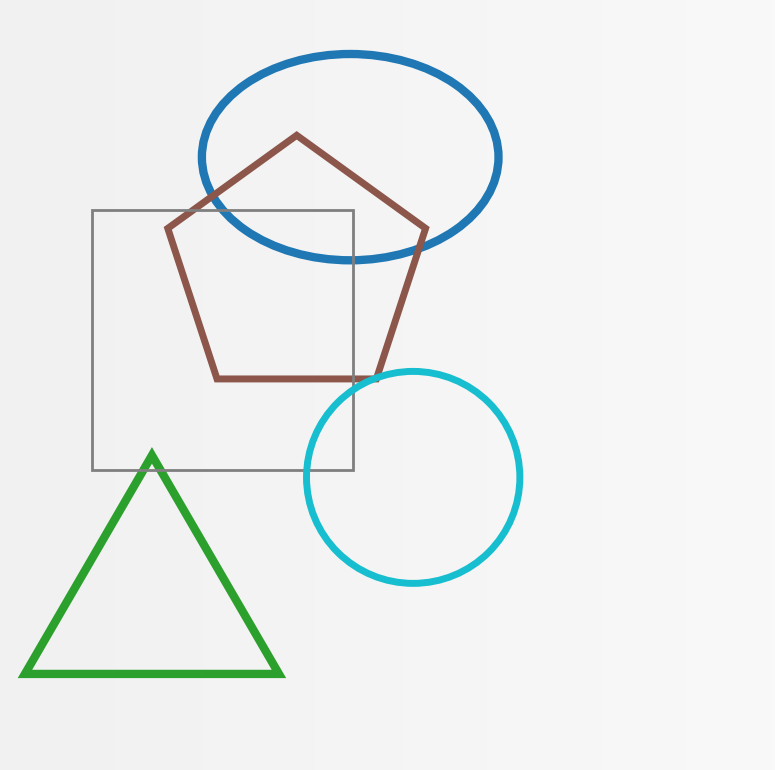[{"shape": "oval", "thickness": 3, "radius": 0.96, "center": [0.452, 0.796]}, {"shape": "triangle", "thickness": 3, "radius": 0.95, "center": [0.196, 0.219]}, {"shape": "pentagon", "thickness": 2.5, "radius": 0.87, "center": [0.383, 0.649]}, {"shape": "square", "thickness": 1, "radius": 0.84, "center": [0.287, 0.558]}, {"shape": "circle", "thickness": 2.5, "radius": 0.69, "center": [0.533, 0.38]}]